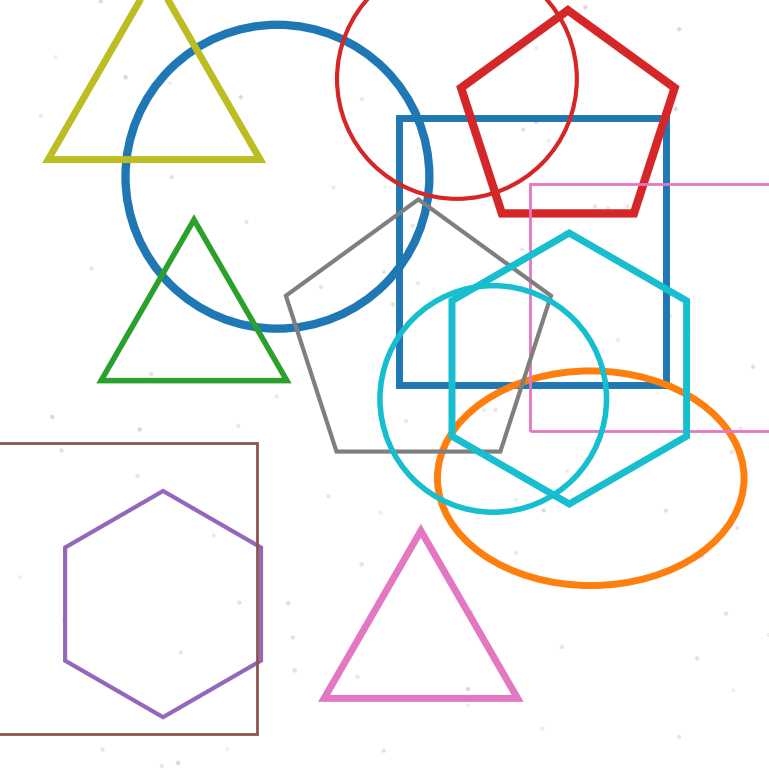[{"shape": "square", "thickness": 2.5, "radius": 0.87, "center": [0.691, 0.674]}, {"shape": "circle", "thickness": 3, "radius": 0.99, "center": [0.36, 0.771]}, {"shape": "oval", "thickness": 2.5, "radius": 1.0, "center": [0.767, 0.379]}, {"shape": "triangle", "thickness": 2, "radius": 0.7, "center": [0.252, 0.575]}, {"shape": "circle", "thickness": 1.5, "radius": 0.78, "center": [0.593, 0.897]}, {"shape": "pentagon", "thickness": 3, "radius": 0.73, "center": [0.737, 0.841]}, {"shape": "hexagon", "thickness": 1.5, "radius": 0.73, "center": [0.212, 0.215]}, {"shape": "square", "thickness": 1, "radius": 0.94, "center": [0.145, 0.236]}, {"shape": "square", "thickness": 1, "radius": 0.8, "center": [0.849, 0.601]}, {"shape": "triangle", "thickness": 2.5, "radius": 0.73, "center": [0.547, 0.166]}, {"shape": "pentagon", "thickness": 1.5, "radius": 0.91, "center": [0.543, 0.56]}, {"shape": "triangle", "thickness": 2.5, "radius": 0.79, "center": [0.2, 0.872]}, {"shape": "circle", "thickness": 2, "radius": 0.74, "center": [0.641, 0.482]}, {"shape": "hexagon", "thickness": 2.5, "radius": 0.88, "center": [0.739, 0.521]}]